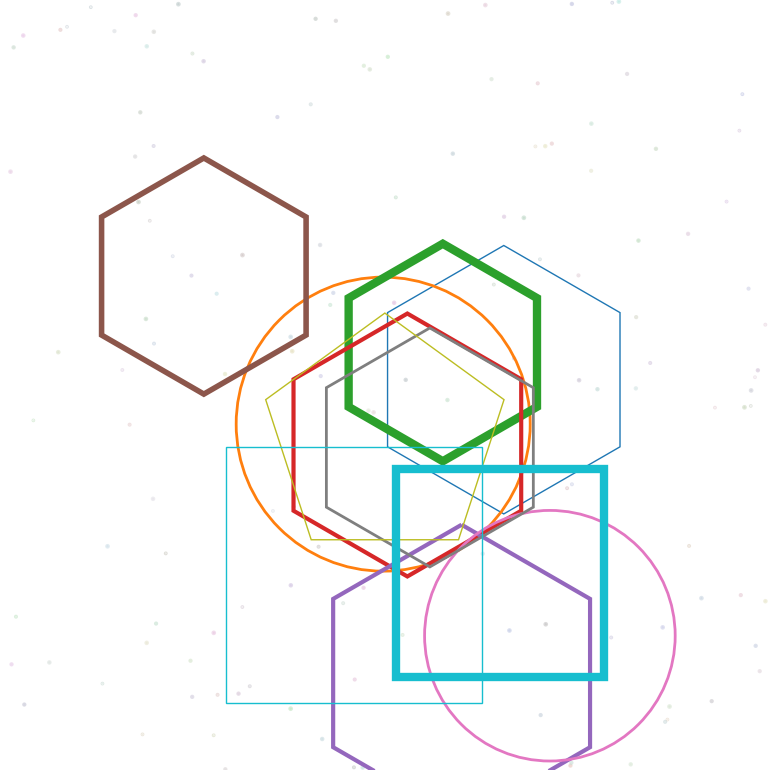[{"shape": "hexagon", "thickness": 0.5, "radius": 0.87, "center": [0.654, 0.507]}, {"shape": "circle", "thickness": 1, "radius": 0.95, "center": [0.498, 0.449]}, {"shape": "hexagon", "thickness": 3, "radius": 0.71, "center": [0.575, 0.542]}, {"shape": "hexagon", "thickness": 1.5, "radius": 0.85, "center": [0.529, 0.422]}, {"shape": "hexagon", "thickness": 1.5, "radius": 0.96, "center": [0.599, 0.126]}, {"shape": "hexagon", "thickness": 2, "radius": 0.77, "center": [0.265, 0.642]}, {"shape": "circle", "thickness": 1, "radius": 0.81, "center": [0.714, 0.174]}, {"shape": "hexagon", "thickness": 1, "radius": 0.78, "center": [0.558, 0.419]}, {"shape": "pentagon", "thickness": 0.5, "radius": 0.81, "center": [0.5, 0.431]}, {"shape": "square", "thickness": 3, "radius": 0.68, "center": [0.65, 0.255]}, {"shape": "square", "thickness": 0.5, "radius": 0.83, "center": [0.459, 0.253]}]